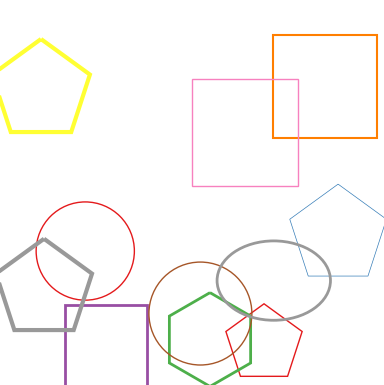[{"shape": "circle", "thickness": 1, "radius": 0.64, "center": [0.221, 0.348]}, {"shape": "pentagon", "thickness": 1, "radius": 0.52, "center": [0.686, 0.107]}, {"shape": "pentagon", "thickness": 0.5, "radius": 0.66, "center": [0.878, 0.39]}, {"shape": "hexagon", "thickness": 2, "radius": 0.61, "center": [0.545, 0.118]}, {"shape": "square", "thickness": 2, "radius": 0.54, "center": [0.276, 0.101]}, {"shape": "square", "thickness": 1.5, "radius": 0.67, "center": [0.844, 0.776]}, {"shape": "pentagon", "thickness": 3, "radius": 0.67, "center": [0.107, 0.765]}, {"shape": "circle", "thickness": 1, "radius": 0.67, "center": [0.521, 0.186]}, {"shape": "square", "thickness": 1, "radius": 0.69, "center": [0.637, 0.656]}, {"shape": "oval", "thickness": 2, "radius": 0.74, "center": [0.711, 0.271]}, {"shape": "pentagon", "thickness": 3, "radius": 0.66, "center": [0.114, 0.249]}]